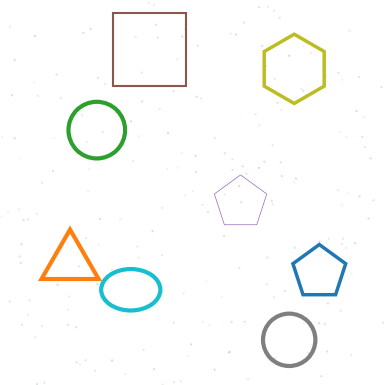[{"shape": "pentagon", "thickness": 2.5, "radius": 0.36, "center": [0.829, 0.293]}, {"shape": "triangle", "thickness": 3, "radius": 0.43, "center": [0.182, 0.318]}, {"shape": "circle", "thickness": 3, "radius": 0.37, "center": [0.251, 0.662]}, {"shape": "pentagon", "thickness": 0.5, "radius": 0.36, "center": [0.625, 0.474]}, {"shape": "square", "thickness": 1.5, "radius": 0.48, "center": [0.388, 0.872]}, {"shape": "circle", "thickness": 3, "radius": 0.34, "center": [0.751, 0.117]}, {"shape": "hexagon", "thickness": 2.5, "radius": 0.45, "center": [0.764, 0.821]}, {"shape": "oval", "thickness": 3, "radius": 0.38, "center": [0.34, 0.247]}]